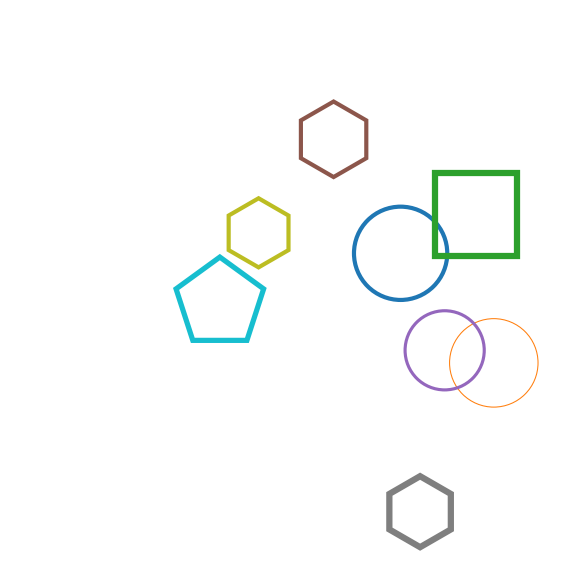[{"shape": "circle", "thickness": 2, "radius": 0.4, "center": [0.694, 0.561]}, {"shape": "circle", "thickness": 0.5, "radius": 0.38, "center": [0.855, 0.371]}, {"shape": "square", "thickness": 3, "radius": 0.36, "center": [0.824, 0.628]}, {"shape": "circle", "thickness": 1.5, "radius": 0.34, "center": [0.77, 0.393]}, {"shape": "hexagon", "thickness": 2, "radius": 0.33, "center": [0.578, 0.758]}, {"shape": "hexagon", "thickness": 3, "radius": 0.31, "center": [0.727, 0.113]}, {"shape": "hexagon", "thickness": 2, "radius": 0.3, "center": [0.448, 0.596]}, {"shape": "pentagon", "thickness": 2.5, "radius": 0.4, "center": [0.381, 0.474]}]